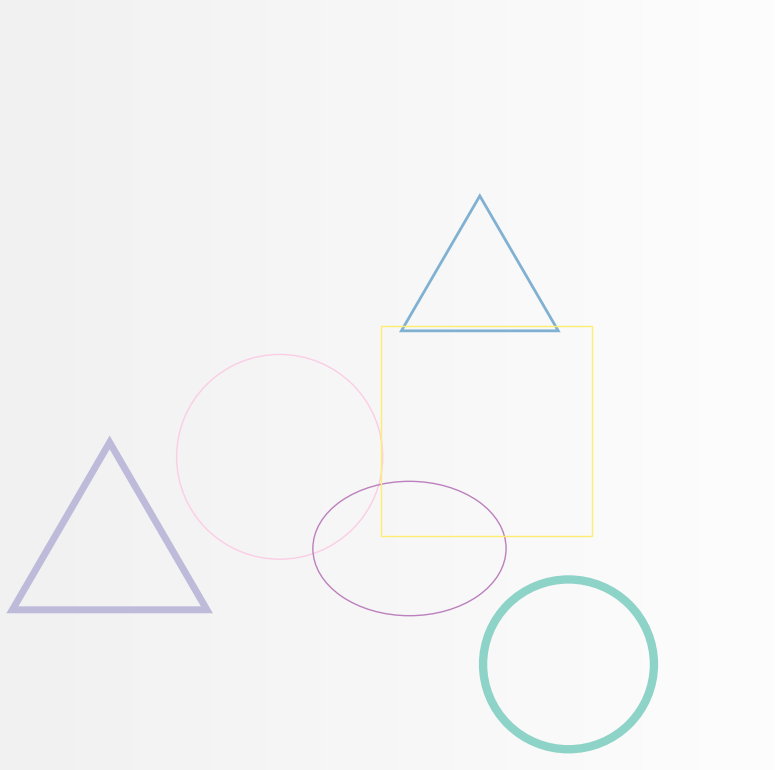[{"shape": "circle", "thickness": 3, "radius": 0.55, "center": [0.734, 0.137]}, {"shape": "triangle", "thickness": 2.5, "radius": 0.72, "center": [0.141, 0.281]}, {"shape": "triangle", "thickness": 1, "radius": 0.58, "center": [0.619, 0.629]}, {"shape": "circle", "thickness": 0.5, "radius": 0.66, "center": [0.361, 0.407]}, {"shape": "oval", "thickness": 0.5, "radius": 0.62, "center": [0.528, 0.288]}, {"shape": "square", "thickness": 0.5, "radius": 0.68, "center": [0.628, 0.44]}]